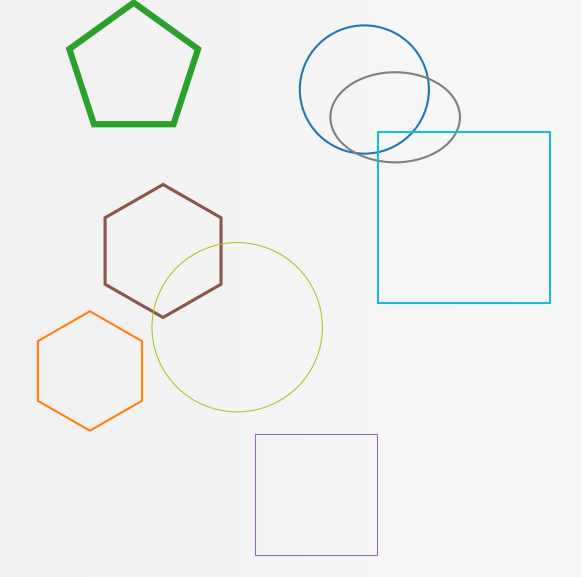[{"shape": "circle", "thickness": 1, "radius": 0.56, "center": [0.627, 0.844]}, {"shape": "hexagon", "thickness": 1, "radius": 0.52, "center": [0.155, 0.357]}, {"shape": "pentagon", "thickness": 3, "radius": 0.58, "center": [0.23, 0.878]}, {"shape": "square", "thickness": 0.5, "radius": 0.52, "center": [0.544, 0.143]}, {"shape": "hexagon", "thickness": 1.5, "radius": 0.58, "center": [0.281, 0.565]}, {"shape": "oval", "thickness": 1, "radius": 0.56, "center": [0.68, 0.796]}, {"shape": "circle", "thickness": 0.5, "radius": 0.73, "center": [0.408, 0.433]}, {"shape": "square", "thickness": 1, "radius": 0.74, "center": [0.798, 0.622]}]